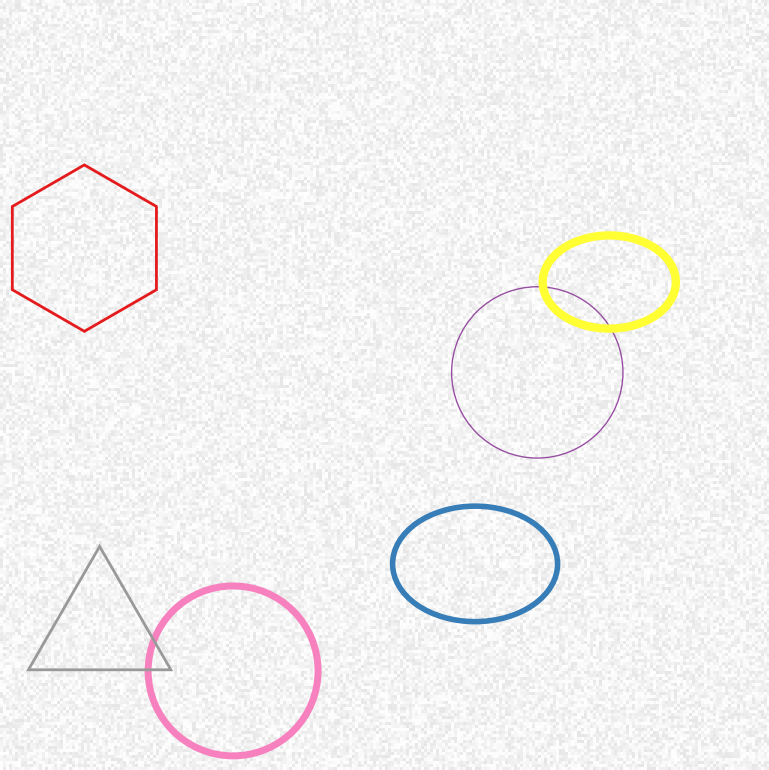[{"shape": "hexagon", "thickness": 1, "radius": 0.54, "center": [0.11, 0.678]}, {"shape": "oval", "thickness": 2, "radius": 0.54, "center": [0.617, 0.268]}, {"shape": "circle", "thickness": 0.5, "radius": 0.56, "center": [0.698, 0.516]}, {"shape": "oval", "thickness": 3, "radius": 0.43, "center": [0.791, 0.634]}, {"shape": "circle", "thickness": 2.5, "radius": 0.55, "center": [0.303, 0.129]}, {"shape": "triangle", "thickness": 1, "radius": 0.53, "center": [0.129, 0.184]}]